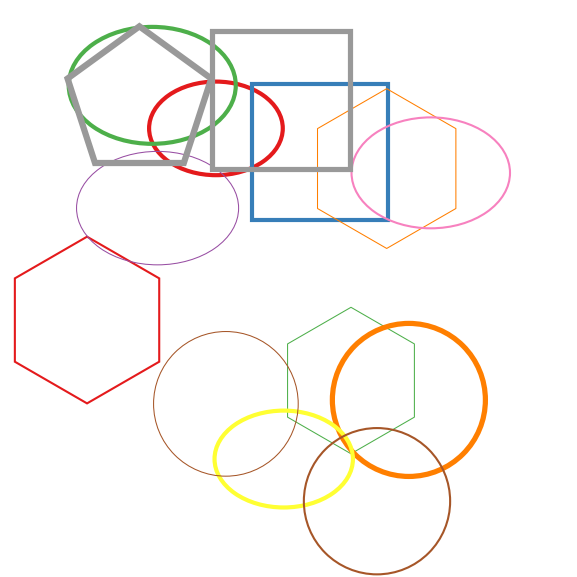[{"shape": "oval", "thickness": 2, "radius": 0.58, "center": [0.374, 0.777]}, {"shape": "hexagon", "thickness": 1, "radius": 0.72, "center": [0.151, 0.445]}, {"shape": "square", "thickness": 2, "radius": 0.59, "center": [0.555, 0.736]}, {"shape": "hexagon", "thickness": 0.5, "radius": 0.63, "center": [0.608, 0.34]}, {"shape": "oval", "thickness": 2, "radius": 0.72, "center": [0.264, 0.851]}, {"shape": "oval", "thickness": 0.5, "radius": 0.7, "center": [0.273, 0.639]}, {"shape": "circle", "thickness": 2.5, "radius": 0.66, "center": [0.708, 0.307]}, {"shape": "hexagon", "thickness": 0.5, "radius": 0.69, "center": [0.67, 0.707]}, {"shape": "oval", "thickness": 2, "radius": 0.6, "center": [0.491, 0.204]}, {"shape": "circle", "thickness": 0.5, "radius": 0.63, "center": [0.391, 0.3]}, {"shape": "circle", "thickness": 1, "radius": 0.63, "center": [0.653, 0.131]}, {"shape": "oval", "thickness": 1, "radius": 0.69, "center": [0.746, 0.7]}, {"shape": "pentagon", "thickness": 3, "radius": 0.65, "center": [0.241, 0.823]}, {"shape": "square", "thickness": 2.5, "radius": 0.6, "center": [0.487, 0.825]}]